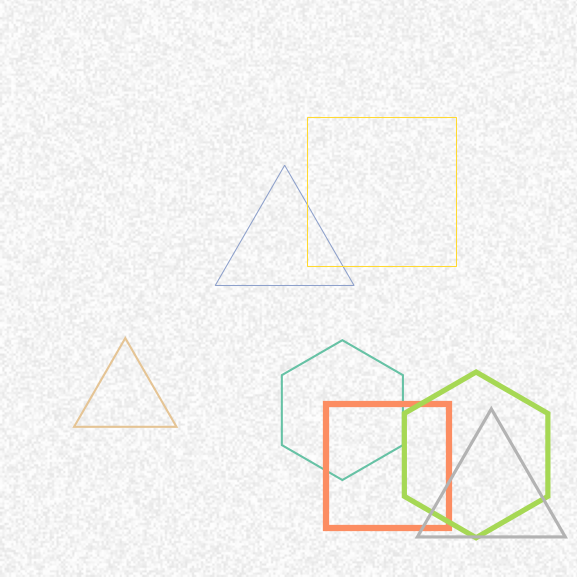[{"shape": "hexagon", "thickness": 1, "radius": 0.61, "center": [0.593, 0.289]}, {"shape": "square", "thickness": 3, "radius": 0.54, "center": [0.671, 0.192]}, {"shape": "triangle", "thickness": 0.5, "radius": 0.69, "center": [0.493, 0.574]}, {"shape": "hexagon", "thickness": 2.5, "radius": 0.72, "center": [0.824, 0.211]}, {"shape": "square", "thickness": 0.5, "radius": 0.64, "center": [0.661, 0.668]}, {"shape": "triangle", "thickness": 1, "radius": 0.51, "center": [0.217, 0.311]}, {"shape": "triangle", "thickness": 1.5, "radius": 0.74, "center": [0.851, 0.143]}]